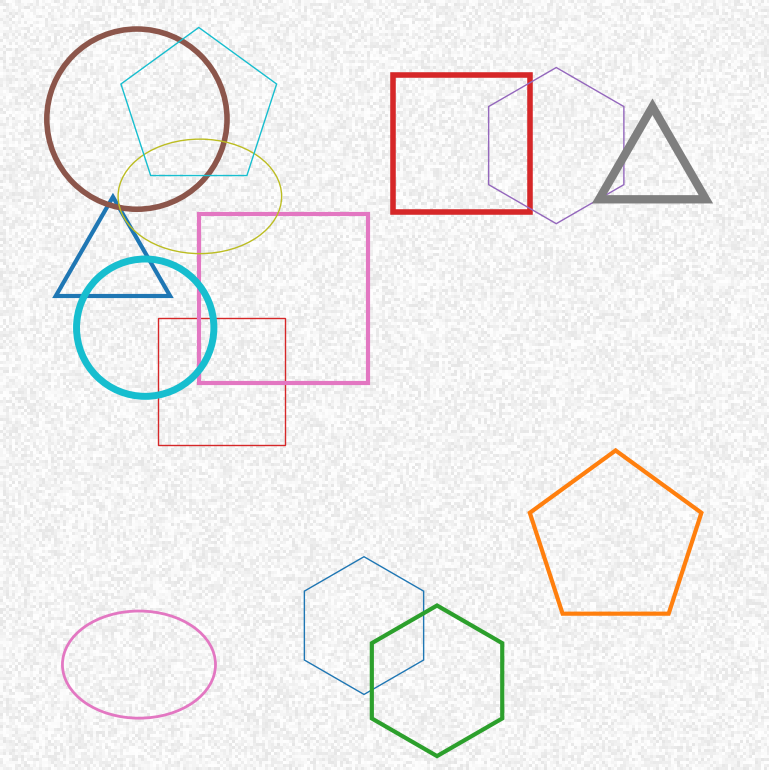[{"shape": "hexagon", "thickness": 0.5, "radius": 0.45, "center": [0.473, 0.188]}, {"shape": "triangle", "thickness": 1.5, "radius": 0.43, "center": [0.147, 0.658]}, {"shape": "pentagon", "thickness": 1.5, "radius": 0.59, "center": [0.8, 0.298]}, {"shape": "hexagon", "thickness": 1.5, "radius": 0.49, "center": [0.568, 0.116]}, {"shape": "square", "thickness": 0.5, "radius": 0.41, "center": [0.287, 0.504]}, {"shape": "square", "thickness": 2, "radius": 0.45, "center": [0.599, 0.813]}, {"shape": "hexagon", "thickness": 0.5, "radius": 0.51, "center": [0.722, 0.811]}, {"shape": "circle", "thickness": 2, "radius": 0.59, "center": [0.178, 0.845]}, {"shape": "square", "thickness": 1.5, "radius": 0.55, "center": [0.369, 0.613]}, {"shape": "oval", "thickness": 1, "radius": 0.5, "center": [0.18, 0.137]}, {"shape": "triangle", "thickness": 3, "radius": 0.4, "center": [0.847, 0.781]}, {"shape": "oval", "thickness": 0.5, "radius": 0.53, "center": [0.26, 0.745]}, {"shape": "circle", "thickness": 2.5, "radius": 0.45, "center": [0.189, 0.574]}, {"shape": "pentagon", "thickness": 0.5, "radius": 0.53, "center": [0.258, 0.858]}]